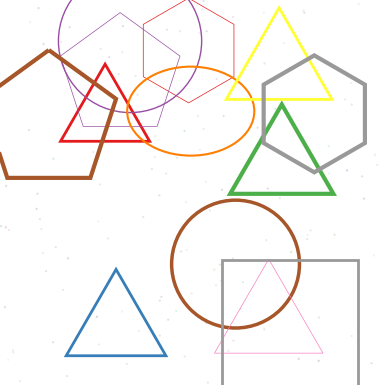[{"shape": "triangle", "thickness": 2, "radius": 0.67, "center": [0.273, 0.7]}, {"shape": "hexagon", "thickness": 0.5, "radius": 0.68, "center": [0.49, 0.869]}, {"shape": "triangle", "thickness": 2, "radius": 0.75, "center": [0.301, 0.151]}, {"shape": "triangle", "thickness": 3, "radius": 0.77, "center": [0.732, 0.574]}, {"shape": "pentagon", "thickness": 0.5, "radius": 0.82, "center": [0.312, 0.804]}, {"shape": "circle", "thickness": 1, "radius": 0.93, "center": [0.338, 0.894]}, {"shape": "oval", "thickness": 1.5, "radius": 0.83, "center": [0.495, 0.711]}, {"shape": "triangle", "thickness": 2, "radius": 0.79, "center": [0.725, 0.821]}, {"shape": "pentagon", "thickness": 3, "radius": 0.92, "center": [0.127, 0.686]}, {"shape": "circle", "thickness": 2.5, "radius": 0.83, "center": [0.612, 0.314]}, {"shape": "triangle", "thickness": 0.5, "radius": 0.81, "center": [0.698, 0.164]}, {"shape": "square", "thickness": 2, "radius": 0.88, "center": [0.753, 0.149]}, {"shape": "hexagon", "thickness": 3, "radius": 0.76, "center": [0.816, 0.704]}]